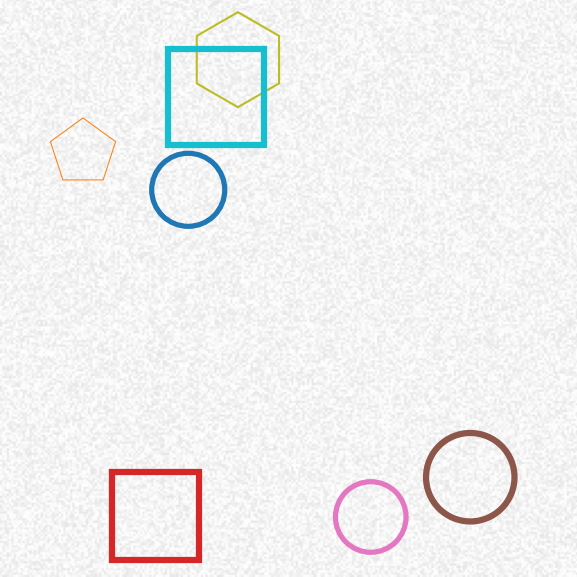[{"shape": "circle", "thickness": 2.5, "radius": 0.32, "center": [0.326, 0.67]}, {"shape": "pentagon", "thickness": 0.5, "radius": 0.3, "center": [0.144, 0.736]}, {"shape": "square", "thickness": 3, "radius": 0.38, "center": [0.269, 0.106]}, {"shape": "circle", "thickness": 3, "radius": 0.38, "center": [0.814, 0.173]}, {"shape": "circle", "thickness": 2.5, "radius": 0.31, "center": [0.642, 0.104]}, {"shape": "hexagon", "thickness": 1, "radius": 0.41, "center": [0.412, 0.896]}, {"shape": "square", "thickness": 3, "radius": 0.41, "center": [0.374, 0.831]}]